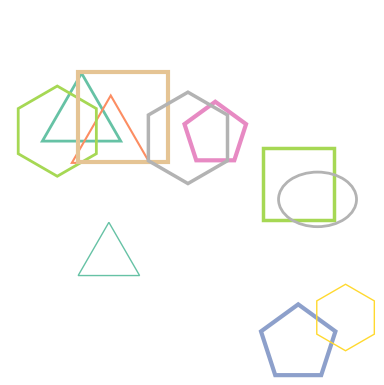[{"shape": "triangle", "thickness": 2, "radius": 0.59, "center": [0.212, 0.692]}, {"shape": "triangle", "thickness": 1, "radius": 0.46, "center": [0.283, 0.33]}, {"shape": "triangle", "thickness": 1.5, "radius": 0.58, "center": [0.288, 0.635]}, {"shape": "pentagon", "thickness": 3, "radius": 0.51, "center": [0.775, 0.108]}, {"shape": "pentagon", "thickness": 3, "radius": 0.42, "center": [0.559, 0.652]}, {"shape": "hexagon", "thickness": 2, "radius": 0.59, "center": [0.149, 0.659]}, {"shape": "square", "thickness": 2.5, "radius": 0.46, "center": [0.776, 0.522]}, {"shape": "hexagon", "thickness": 1, "radius": 0.43, "center": [0.898, 0.175]}, {"shape": "square", "thickness": 3, "radius": 0.58, "center": [0.32, 0.696]}, {"shape": "oval", "thickness": 2, "radius": 0.51, "center": [0.825, 0.482]}, {"shape": "hexagon", "thickness": 2.5, "radius": 0.59, "center": [0.488, 0.642]}]